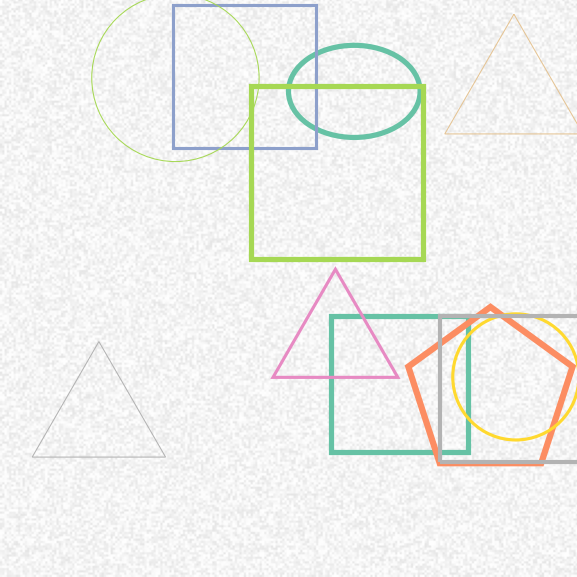[{"shape": "oval", "thickness": 2.5, "radius": 0.57, "center": [0.613, 0.841]}, {"shape": "square", "thickness": 2.5, "radius": 0.59, "center": [0.692, 0.334]}, {"shape": "pentagon", "thickness": 3, "radius": 0.75, "center": [0.849, 0.318]}, {"shape": "square", "thickness": 1.5, "radius": 0.62, "center": [0.424, 0.867]}, {"shape": "triangle", "thickness": 1.5, "radius": 0.62, "center": [0.581, 0.408]}, {"shape": "square", "thickness": 2.5, "radius": 0.75, "center": [0.584, 0.701]}, {"shape": "circle", "thickness": 0.5, "radius": 0.72, "center": [0.304, 0.864]}, {"shape": "circle", "thickness": 1.5, "radius": 0.55, "center": [0.893, 0.346]}, {"shape": "triangle", "thickness": 0.5, "radius": 0.69, "center": [0.89, 0.836]}, {"shape": "triangle", "thickness": 0.5, "radius": 0.67, "center": [0.171, 0.274]}, {"shape": "square", "thickness": 2, "radius": 0.63, "center": [0.889, 0.325]}]